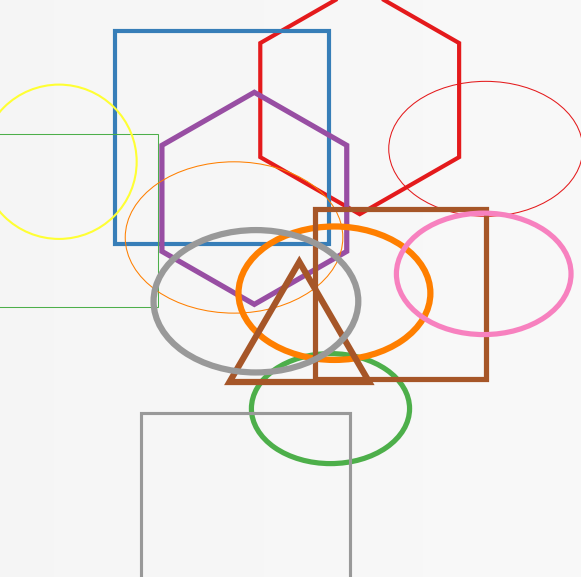[{"shape": "oval", "thickness": 0.5, "radius": 0.83, "center": [0.836, 0.741]}, {"shape": "hexagon", "thickness": 2, "radius": 0.99, "center": [0.619, 0.826]}, {"shape": "square", "thickness": 2, "radius": 0.92, "center": [0.382, 0.761]}, {"shape": "oval", "thickness": 2.5, "radius": 0.68, "center": [0.569, 0.292]}, {"shape": "square", "thickness": 0.5, "radius": 0.75, "center": [0.123, 0.617]}, {"shape": "hexagon", "thickness": 2.5, "radius": 0.92, "center": [0.438, 0.656]}, {"shape": "oval", "thickness": 0.5, "radius": 0.94, "center": [0.403, 0.588]}, {"shape": "oval", "thickness": 3, "radius": 0.83, "center": [0.575, 0.491]}, {"shape": "circle", "thickness": 1, "radius": 0.67, "center": [0.102, 0.719]}, {"shape": "triangle", "thickness": 3, "radius": 0.69, "center": [0.515, 0.407]}, {"shape": "square", "thickness": 2.5, "radius": 0.74, "center": [0.689, 0.49]}, {"shape": "oval", "thickness": 2.5, "radius": 0.75, "center": [0.832, 0.525]}, {"shape": "square", "thickness": 1.5, "radius": 0.9, "center": [0.422, 0.103]}, {"shape": "oval", "thickness": 3, "radius": 0.88, "center": [0.44, 0.477]}]